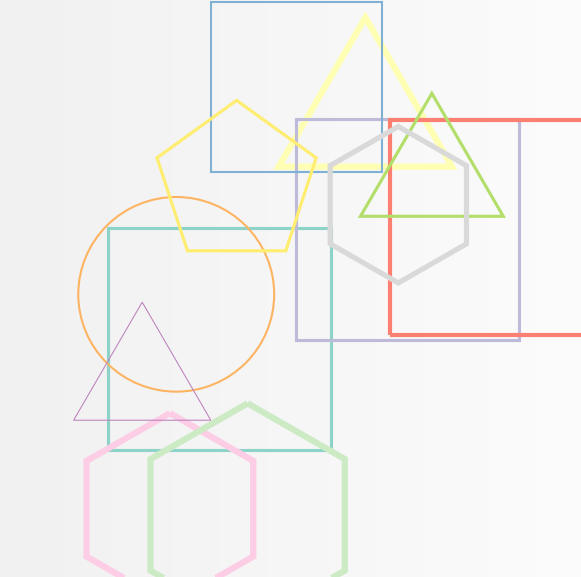[{"shape": "square", "thickness": 1.5, "radius": 0.96, "center": [0.378, 0.412]}, {"shape": "triangle", "thickness": 3, "radius": 0.86, "center": [0.629, 0.797]}, {"shape": "square", "thickness": 1.5, "radius": 0.96, "center": [0.701, 0.602]}, {"shape": "square", "thickness": 2, "radius": 0.93, "center": [0.858, 0.606]}, {"shape": "square", "thickness": 1, "radius": 0.73, "center": [0.51, 0.849]}, {"shape": "circle", "thickness": 1, "radius": 0.84, "center": [0.303, 0.489]}, {"shape": "triangle", "thickness": 1.5, "radius": 0.71, "center": [0.743, 0.696]}, {"shape": "hexagon", "thickness": 3, "radius": 0.83, "center": [0.292, 0.118]}, {"shape": "hexagon", "thickness": 2.5, "radius": 0.68, "center": [0.685, 0.645]}, {"shape": "triangle", "thickness": 0.5, "radius": 0.68, "center": [0.245, 0.34]}, {"shape": "hexagon", "thickness": 3, "radius": 0.97, "center": [0.426, 0.108]}, {"shape": "pentagon", "thickness": 1.5, "radius": 0.72, "center": [0.407, 0.681]}]